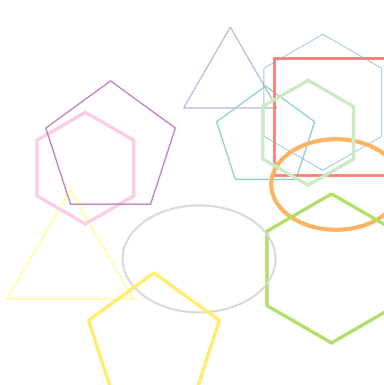[{"shape": "pentagon", "thickness": 1, "radius": 0.67, "center": [0.69, 0.642]}, {"shape": "triangle", "thickness": 1.5, "radius": 0.94, "center": [0.182, 0.318]}, {"shape": "triangle", "thickness": 1, "radius": 0.7, "center": [0.598, 0.79]}, {"shape": "square", "thickness": 2, "radius": 0.76, "center": [0.864, 0.698]}, {"shape": "hexagon", "thickness": 0.5, "radius": 0.88, "center": [0.839, 0.734]}, {"shape": "oval", "thickness": 3, "radius": 0.84, "center": [0.873, 0.521]}, {"shape": "hexagon", "thickness": 2.5, "radius": 0.97, "center": [0.861, 0.303]}, {"shape": "hexagon", "thickness": 2.5, "radius": 0.72, "center": [0.222, 0.563]}, {"shape": "oval", "thickness": 1.5, "radius": 0.99, "center": [0.517, 0.328]}, {"shape": "pentagon", "thickness": 1, "radius": 0.88, "center": [0.287, 0.613]}, {"shape": "hexagon", "thickness": 2.5, "radius": 0.68, "center": [0.8, 0.655]}, {"shape": "pentagon", "thickness": 2.5, "radius": 0.89, "center": [0.4, 0.113]}]